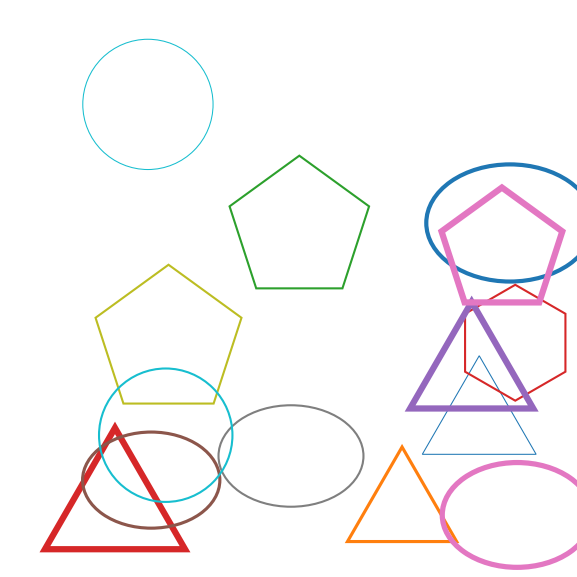[{"shape": "oval", "thickness": 2, "radius": 0.72, "center": [0.883, 0.613]}, {"shape": "triangle", "thickness": 0.5, "radius": 0.57, "center": [0.83, 0.269]}, {"shape": "triangle", "thickness": 1.5, "radius": 0.55, "center": [0.696, 0.116]}, {"shape": "pentagon", "thickness": 1, "radius": 0.64, "center": [0.518, 0.603]}, {"shape": "triangle", "thickness": 3, "radius": 0.7, "center": [0.199, 0.118]}, {"shape": "hexagon", "thickness": 1, "radius": 0.5, "center": [0.892, 0.406]}, {"shape": "triangle", "thickness": 3, "radius": 0.62, "center": [0.817, 0.353]}, {"shape": "oval", "thickness": 1.5, "radius": 0.59, "center": [0.262, 0.168]}, {"shape": "pentagon", "thickness": 3, "radius": 0.55, "center": [0.869, 0.564]}, {"shape": "oval", "thickness": 2.5, "radius": 0.65, "center": [0.895, 0.107]}, {"shape": "oval", "thickness": 1, "radius": 0.63, "center": [0.504, 0.21]}, {"shape": "pentagon", "thickness": 1, "radius": 0.66, "center": [0.292, 0.408]}, {"shape": "circle", "thickness": 1, "radius": 0.58, "center": [0.287, 0.246]}, {"shape": "circle", "thickness": 0.5, "radius": 0.56, "center": [0.256, 0.818]}]